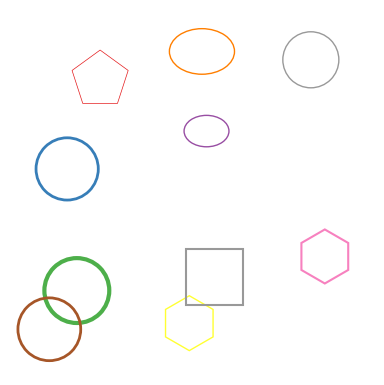[{"shape": "pentagon", "thickness": 0.5, "radius": 0.38, "center": [0.26, 0.793]}, {"shape": "circle", "thickness": 2, "radius": 0.4, "center": [0.174, 0.561]}, {"shape": "circle", "thickness": 3, "radius": 0.42, "center": [0.2, 0.245]}, {"shape": "oval", "thickness": 1, "radius": 0.29, "center": [0.536, 0.66]}, {"shape": "oval", "thickness": 1, "radius": 0.42, "center": [0.525, 0.866]}, {"shape": "hexagon", "thickness": 1, "radius": 0.36, "center": [0.492, 0.161]}, {"shape": "circle", "thickness": 2, "radius": 0.41, "center": [0.128, 0.145]}, {"shape": "hexagon", "thickness": 1.5, "radius": 0.35, "center": [0.844, 0.334]}, {"shape": "circle", "thickness": 1, "radius": 0.36, "center": [0.807, 0.845]}, {"shape": "square", "thickness": 1.5, "radius": 0.37, "center": [0.557, 0.28]}]